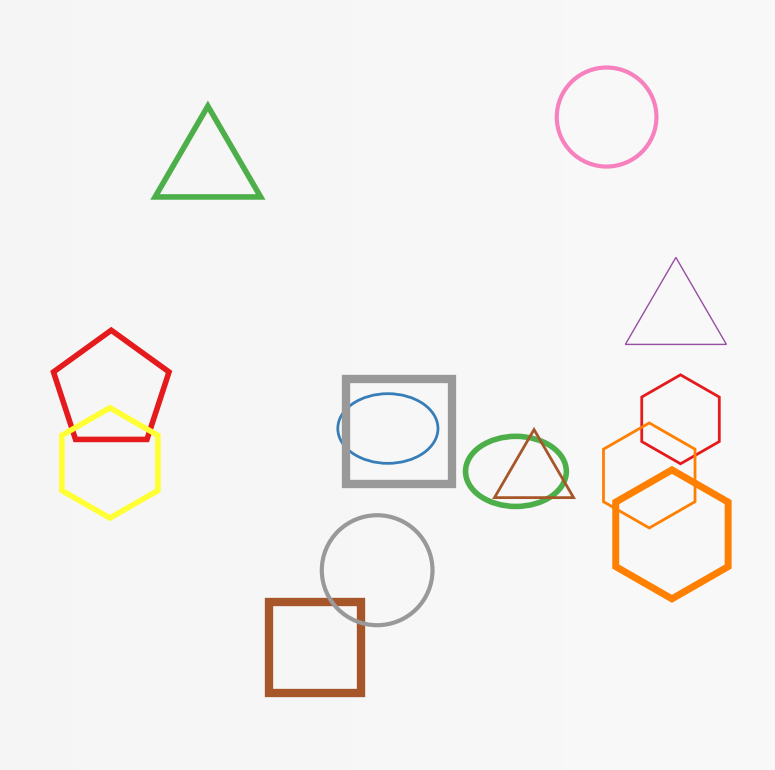[{"shape": "pentagon", "thickness": 2, "radius": 0.39, "center": [0.144, 0.493]}, {"shape": "hexagon", "thickness": 1, "radius": 0.29, "center": [0.878, 0.455]}, {"shape": "oval", "thickness": 1, "radius": 0.32, "center": [0.5, 0.443]}, {"shape": "oval", "thickness": 2, "radius": 0.33, "center": [0.666, 0.388]}, {"shape": "triangle", "thickness": 2, "radius": 0.39, "center": [0.268, 0.784]}, {"shape": "triangle", "thickness": 0.5, "radius": 0.38, "center": [0.872, 0.59]}, {"shape": "hexagon", "thickness": 2.5, "radius": 0.42, "center": [0.867, 0.306]}, {"shape": "hexagon", "thickness": 1, "radius": 0.34, "center": [0.838, 0.383]}, {"shape": "hexagon", "thickness": 2, "radius": 0.36, "center": [0.142, 0.399]}, {"shape": "square", "thickness": 3, "radius": 0.3, "center": [0.407, 0.159]}, {"shape": "triangle", "thickness": 1, "radius": 0.29, "center": [0.689, 0.383]}, {"shape": "circle", "thickness": 1.5, "radius": 0.32, "center": [0.783, 0.848]}, {"shape": "circle", "thickness": 1.5, "radius": 0.36, "center": [0.487, 0.259]}, {"shape": "square", "thickness": 3, "radius": 0.34, "center": [0.515, 0.439]}]